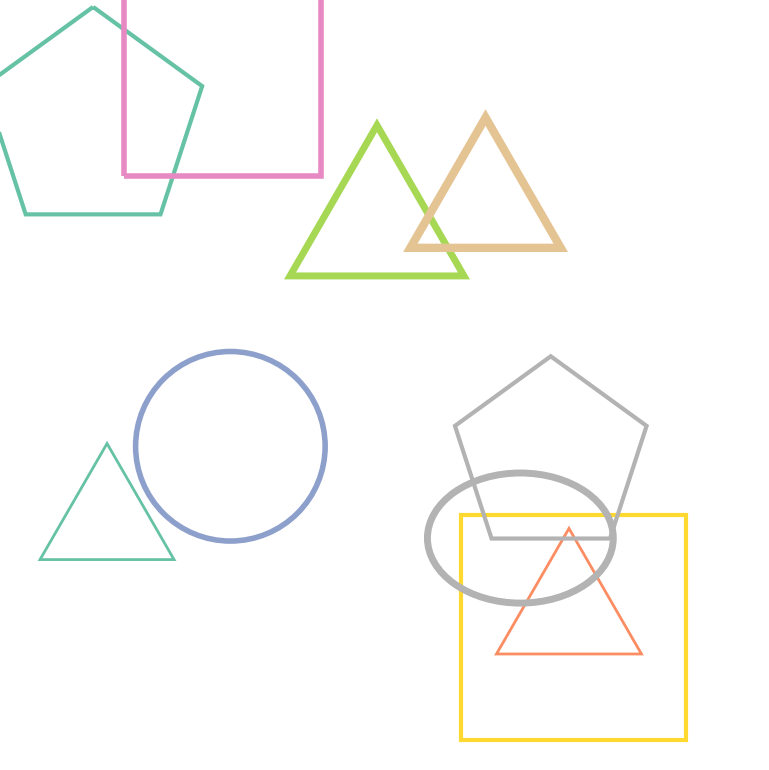[{"shape": "pentagon", "thickness": 1.5, "radius": 0.74, "center": [0.121, 0.842]}, {"shape": "triangle", "thickness": 1, "radius": 0.5, "center": [0.139, 0.324]}, {"shape": "triangle", "thickness": 1, "radius": 0.54, "center": [0.739, 0.205]}, {"shape": "circle", "thickness": 2, "radius": 0.62, "center": [0.299, 0.42]}, {"shape": "square", "thickness": 2, "radius": 0.64, "center": [0.289, 0.899]}, {"shape": "triangle", "thickness": 2.5, "radius": 0.65, "center": [0.49, 0.707]}, {"shape": "square", "thickness": 1.5, "radius": 0.73, "center": [0.745, 0.185]}, {"shape": "triangle", "thickness": 3, "radius": 0.56, "center": [0.631, 0.735]}, {"shape": "oval", "thickness": 2.5, "radius": 0.6, "center": [0.676, 0.301]}, {"shape": "pentagon", "thickness": 1.5, "radius": 0.65, "center": [0.715, 0.406]}]